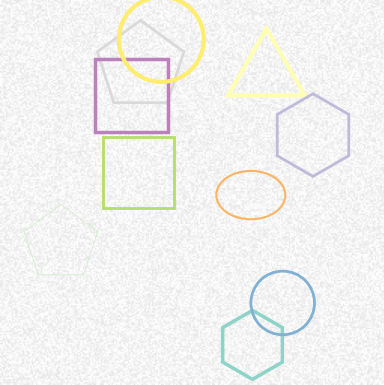[{"shape": "hexagon", "thickness": 2.5, "radius": 0.45, "center": [0.656, 0.104]}, {"shape": "triangle", "thickness": 3, "radius": 0.58, "center": [0.692, 0.81]}, {"shape": "hexagon", "thickness": 2, "radius": 0.54, "center": [0.813, 0.649]}, {"shape": "circle", "thickness": 2, "radius": 0.41, "center": [0.734, 0.213]}, {"shape": "oval", "thickness": 1.5, "radius": 0.45, "center": [0.652, 0.493]}, {"shape": "square", "thickness": 2, "radius": 0.46, "center": [0.359, 0.552]}, {"shape": "pentagon", "thickness": 2, "radius": 0.59, "center": [0.365, 0.829]}, {"shape": "square", "thickness": 2.5, "radius": 0.48, "center": [0.341, 0.753]}, {"shape": "pentagon", "thickness": 0.5, "radius": 0.5, "center": [0.158, 0.368]}, {"shape": "circle", "thickness": 3, "radius": 0.55, "center": [0.419, 0.898]}]